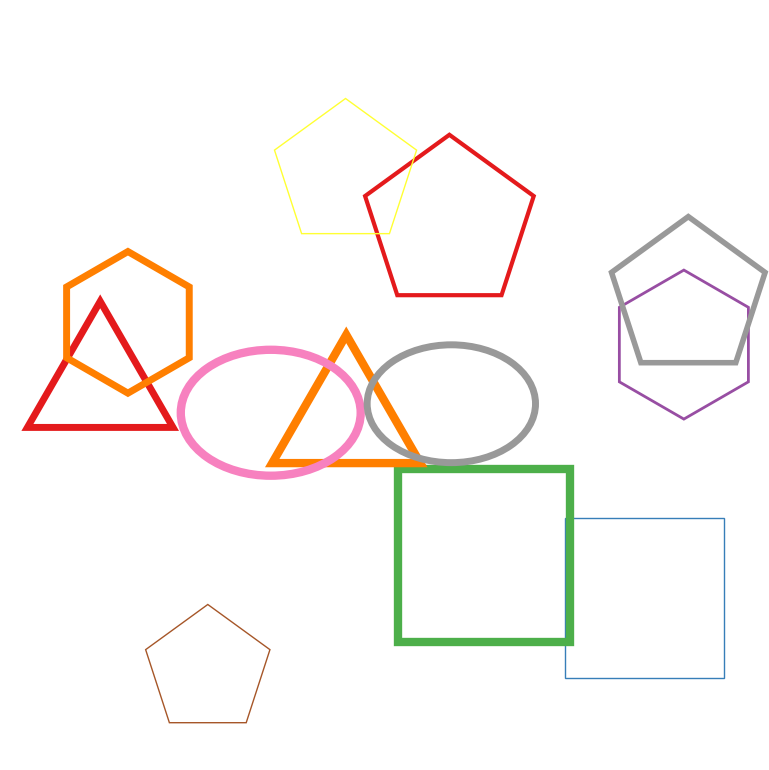[{"shape": "triangle", "thickness": 2.5, "radius": 0.55, "center": [0.13, 0.499]}, {"shape": "pentagon", "thickness": 1.5, "radius": 0.58, "center": [0.584, 0.71]}, {"shape": "square", "thickness": 0.5, "radius": 0.52, "center": [0.837, 0.223]}, {"shape": "square", "thickness": 3, "radius": 0.56, "center": [0.629, 0.279]}, {"shape": "hexagon", "thickness": 1, "radius": 0.48, "center": [0.888, 0.552]}, {"shape": "hexagon", "thickness": 2.5, "radius": 0.46, "center": [0.166, 0.581]}, {"shape": "triangle", "thickness": 3, "radius": 0.56, "center": [0.45, 0.454]}, {"shape": "pentagon", "thickness": 0.5, "radius": 0.49, "center": [0.449, 0.775]}, {"shape": "pentagon", "thickness": 0.5, "radius": 0.42, "center": [0.27, 0.13]}, {"shape": "oval", "thickness": 3, "radius": 0.58, "center": [0.352, 0.464]}, {"shape": "oval", "thickness": 2.5, "radius": 0.55, "center": [0.586, 0.476]}, {"shape": "pentagon", "thickness": 2, "radius": 0.52, "center": [0.894, 0.614]}]